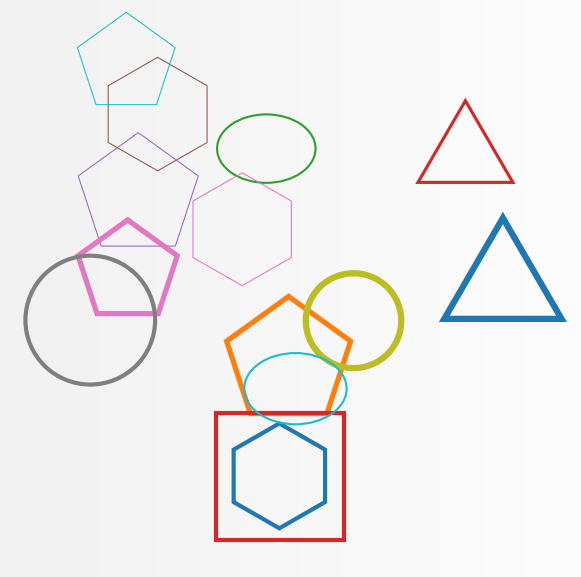[{"shape": "triangle", "thickness": 3, "radius": 0.58, "center": [0.865, 0.505]}, {"shape": "hexagon", "thickness": 2, "radius": 0.45, "center": [0.481, 0.175]}, {"shape": "pentagon", "thickness": 2.5, "radius": 0.56, "center": [0.497, 0.374]}, {"shape": "oval", "thickness": 1, "radius": 0.42, "center": [0.458, 0.742]}, {"shape": "square", "thickness": 2, "radius": 0.55, "center": [0.482, 0.174]}, {"shape": "triangle", "thickness": 1.5, "radius": 0.47, "center": [0.801, 0.73]}, {"shape": "pentagon", "thickness": 0.5, "radius": 0.54, "center": [0.238, 0.661]}, {"shape": "hexagon", "thickness": 0.5, "radius": 0.49, "center": [0.271, 0.802]}, {"shape": "pentagon", "thickness": 2.5, "radius": 0.45, "center": [0.22, 0.529]}, {"shape": "hexagon", "thickness": 0.5, "radius": 0.49, "center": [0.417, 0.602]}, {"shape": "circle", "thickness": 2, "radius": 0.56, "center": [0.155, 0.445]}, {"shape": "circle", "thickness": 3, "radius": 0.41, "center": [0.608, 0.444]}, {"shape": "oval", "thickness": 1, "radius": 0.44, "center": [0.508, 0.326]}, {"shape": "pentagon", "thickness": 0.5, "radius": 0.44, "center": [0.217, 0.889]}]